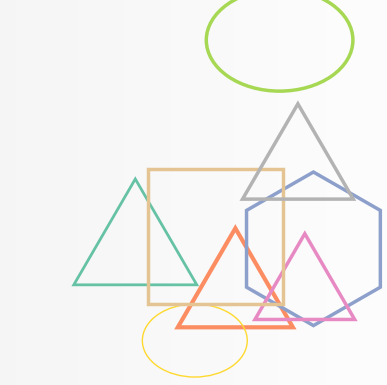[{"shape": "triangle", "thickness": 2, "radius": 0.92, "center": [0.349, 0.352]}, {"shape": "triangle", "thickness": 3, "radius": 0.86, "center": [0.607, 0.236]}, {"shape": "hexagon", "thickness": 2.5, "radius": 1.0, "center": [0.809, 0.354]}, {"shape": "triangle", "thickness": 2.5, "radius": 0.74, "center": [0.787, 0.244]}, {"shape": "oval", "thickness": 2.5, "radius": 0.95, "center": [0.722, 0.896]}, {"shape": "oval", "thickness": 1, "radius": 0.68, "center": [0.503, 0.115]}, {"shape": "square", "thickness": 2.5, "radius": 0.87, "center": [0.556, 0.386]}, {"shape": "triangle", "thickness": 2.5, "radius": 0.82, "center": [0.769, 0.565]}]